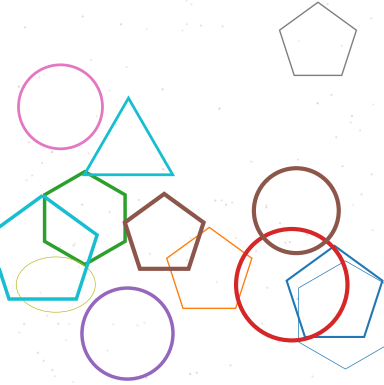[{"shape": "pentagon", "thickness": 1.5, "radius": 0.65, "center": [0.869, 0.231]}, {"shape": "hexagon", "thickness": 0.5, "radius": 0.7, "center": [0.897, 0.182]}, {"shape": "pentagon", "thickness": 1, "radius": 0.58, "center": [0.544, 0.293]}, {"shape": "hexagon", "thickness": 2.5, "radius": 0.6, "center": [0.22, 0.434]}, {"shape": "circle", "thickness": 3, "radius": 0.72, "center": [0.758, 0.26]}, {"shape": "circle", "thickness": 2.5, "radius": 0.59, "center": [0.331, 0.134]}, {"shape": "pentagon", "thickness": 3, "radius": 0.54, "center": [0.427, 0.389]}, {"shape": "circle", "thickness": 3, "radius": 0.55, "center": [0.77, 0.453]}, {"shape": "circle", "thickness": 2, "radius": 0.55, "center": [0.157, 0.723]}, {"shape": "pentagon", "thickness": 1, "radius": 0.52, "center": [0.826, 0.889]}, {"shape": "oval", "thickness": 0.5, "radius": 0.51, "center": [0.145, 0.261]}, {"shape": "pentagon", "thickness": 2.5, "radius": 0.74, "center": [0.111, 0.344]}, {"shape": "triangle", "thickness": 2, "radius": 0.66, "center": [0.334, 0.612]}]